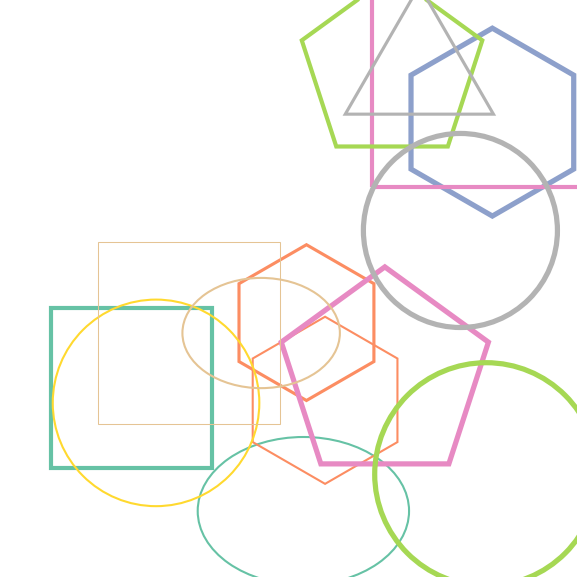[{"shape": "square", "thickness": 2, "radius": 0.69, "center": [0.228, 0.327]}, {"shape": "oval", "thickness": 1, "radius": 0.91, "center": [0.525, 0.114]}, {"shape": "hexagon", "thickness": 1, "radius": 0.72, "center": [0.563, 0.306]}, {"shape": "hexagon", "thickness": 1.5, "radius": 0.67, "center": [0.531, 0.44]}, {"shape": "hexagon", "thickness": 2.5, "radius": 0.81, "center": [0.853, 0.788]}, {"shape": "pentagon", "thickness": 2.5, "radius": 0.94, "center": [0.666, 0.348]}, {"shape": "square", "thickness": 2, "radius": 0.93, "center": [0.83, 0.861]}, {"shape": "pentagon", "thickness": 2, "radius": 0.82, "center": [0.679, 0.878]}, {"shape": "circle", "thickness": 2.5, "radius": 0.97, "center": [0.842, 0.178]}, {"shape": "circle", "thickness": 1, "radius": 0.89, "center": [0.27, 0.301]}, {"shape": "square", "thickness": 0.5, "radius": 0.79, "center": [0.327, 0.423]}, {"shape": "oval", "thickness": 1, "radius": 0.68, "center": [0.452, 0.422]}, {"shape": "triangle", "thickness": 1.5, "radius": 0.74, "center": [0.726, 0.876]}, {"shape": "circle", "thickness": 2.5, "radius": 0.84, "center": [0.797, 0.6]}]